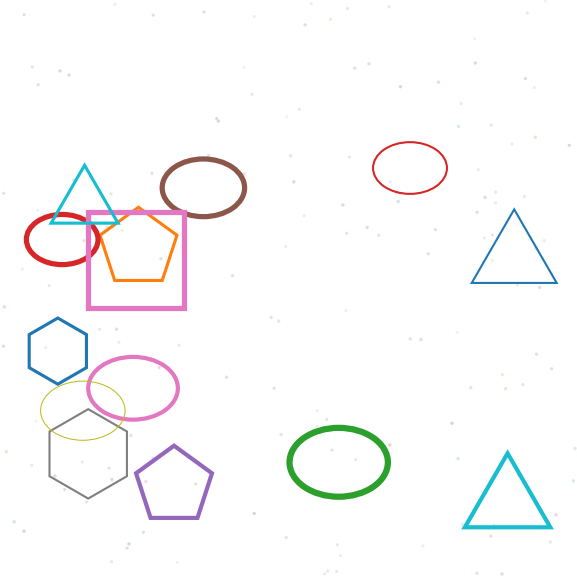[{"shape": "triangle", "thickness": 1, "radius": 0.42, "center": [0.89, 0.552]}, {"shape": "hexagon", "thickness": 1.5, "radius": 0.29, "center": [0.1, 0.391]}, {"shape": "pentagon", "thickness": 1.5, "radius": 0.35, "center": [0.24, 0.57]}, {"shape": "oval", "thickness": 3, "radius": 0.43, "center": [0.587, 0.199]}, {"shape": "oval", "thickness": 1, "radius": 0.32, "center": [0.71, 0.708]}, {"shape": "oval", "thickness": 2.5, "radius": 0.31, "center": [0.108, 0.584]}, {"shape": "pentagon", "thickness": 2, "radius": 0.35, "center": [0.301, 0.158]}, {"shape": "oval", "thickness": 2.5, "radius": 0.36, "center": [0.352, 0.674]}, {"shape": "oval", "thickness": 2, "radius": 0.39, "center": [0.23, 0.327]}, {"shape": "square", "thickness": 2.5, "radius": 0.41, "center": [0.235, 0.548]}, {"shape": "hexagon", "thickness": 1, "radius": 0.39, "center": [0.153, 0.213]}, {"shape": "oval", "thickness": 0.5, "radius": 0.37, "center": [0.143, 0.288]}, {"shape": "triangle", "thickness": 2, "radius": 0.43, "center": [0.879, 0.129]}, {"shape": "triangle", "thickness": 1.5, "radius": 0.33, "center": [0.146, 0.646]}]